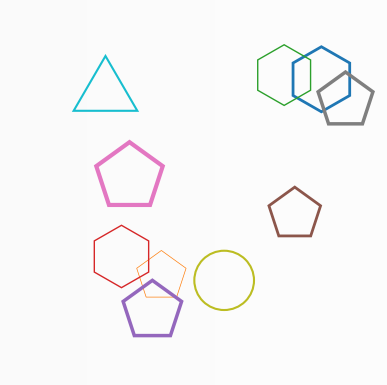[{"shape": "hexagon", "thickness": 2, "radius": 0.42, "center": [0.829, 0.794]}, {"shape": "pentagon", "thickness": 0.5, "radius": 0.33, "center": [0.416, 0.282]}, {"shape": "hexagon", "thickness": 1, "radius": 0.39, "center": [0.733, 0.805]}, {"shape": "hexagon", "thickness": 1, "radius": 0.4, "center": [0.313, 0.334]}, {"shape": "pentagon", "thickness": 2.5, "radius": 0.4, "center": [0.393, 0.193]}, {"shape": "pentagon", "thickness": 2, "radius": 0.35, "center": [0.761, 0.444]}, {"shape": "pentagon", "thickness": 3, "radius": 0.45, "center": [0.334, 0.541]}, {"shape": "pentagon", "thickness": 2.5, "radius": 0.37, "center": [0.892, 0.739]}, {"shape": "circle", "thickness": 1.5, "radius": 0.38, "center": [0.578, 0.272]}, {"shape": "triangle", "thickness": 1.5, "radius": 0.47, "center": [0.272, 0.76]}]